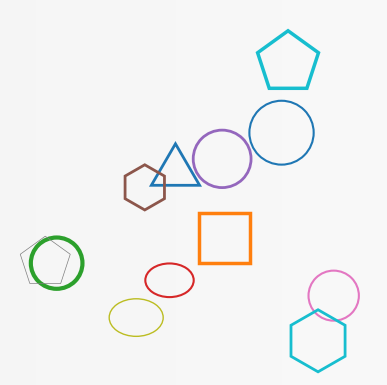[{"shape": "circle", "thickness": 1.5, "radius": 0.41, "center": [0.727, 0.655]}, {"shape": "triangle", "thickness": 2, "radius": 0.36, "center": [0.453, 0.555]}, {"shape": "square", "thickness": 2.5, "radius": 0.32, "center": [0.579, 0.381]}, {"shape": "circle", "thickness": 3, "radius": 0.33, "center": [0.146, 0.316]}, {"shape": "oval", "thickness": 1.5, "radius": 0.31, "center": [0.437, 0.272]}, {"shape": "circle", "thickness": 2, "radius": 0.37, "center": [0.573, 0.587]}, {"shape": "hexagon", "thickness": 2, "radius": 0.29, "center": [0.374, 0.513]}, {"shape": "circle", "thickness": 1.5, "radius": 0.32, "center": [0.861, 0.232]}, {"shape": "pentagon", "thickness": 0.5, "radius": 0.34, "center": [0.117, 0.319]}, {"shape": "oval", "thickness": 1, "radius": 0.35, "center": [0.351, 0.175]}, {"shape": "hexagon", "thickness": 2, "radius": 0.4, "center": [0.821, 0.115]}, {"shape": "pentagon", "thickness": 2.5, "radius": 0.41, "center": [0.743, 0.837]}]